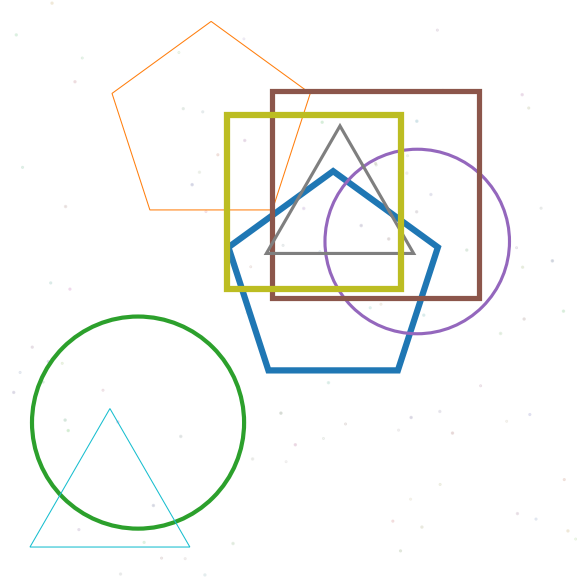[{"shape": "pentagon", "thickness": 3, "radius": 0.95, "center": [0.577, 0.512]}, {"shape": "pentagon", "thickness": 0.5, "radius": 0.9, "center": [0.366, 0.782]}, {"shape": "circle", "thickness": 2, "radius": 0.92, "center": [0.239, 0.267]}, {"shape": "circle", "thickness": 1.5, "radius": 0.8, "center": [0.722, 0.581]}, {"shape": "square", "thickness": 2.5, "radius": 0.9, "center": [0.651, 0.662]}, {"shape": "triangle", "thickness": 1.5, "radius": 0.74, "center": [0.589, 0.634]}, {"shape": "square", "thickness": 3, "radius": 0.75, "center": [0.543, 0.649]}, {"shape": "triangle", "thickness": 0.5, "radius": 0.8, "center": [0.19, 0.132]}]